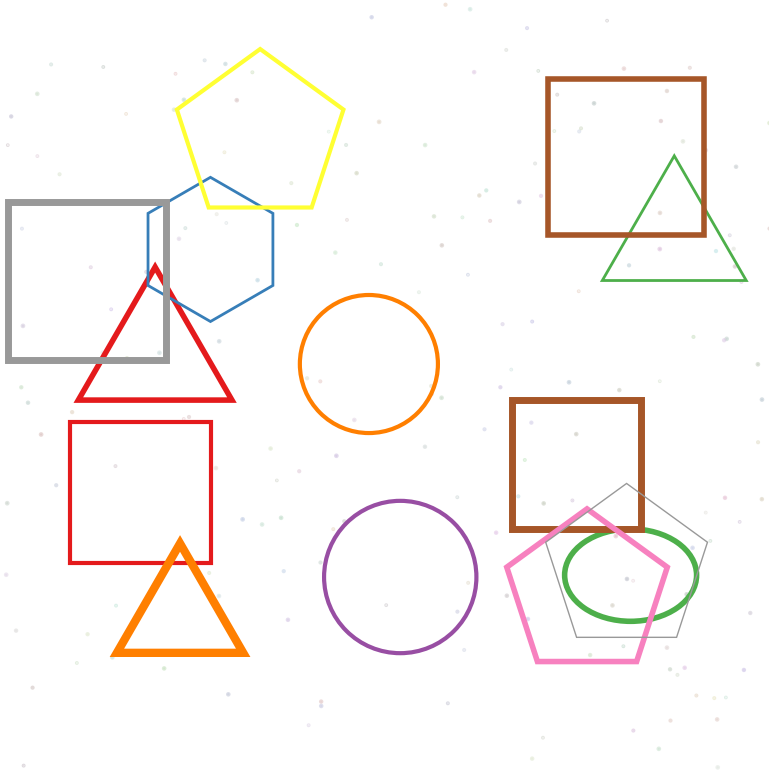[{"shape": "triangle", "thickness": 2, "radius": 0.58, "center": [0.201, 0.538]}, {"shape": "square", "thickness": 1.5, "radius": 0.46, "center": [0.183, 0.361]}, {"shape": "hexagon", "thickness": 1, "radius": 0.47, "center": [0.273, 0.676]}, {"shape": "oval", "thickness": 2, "radius": 0.43, "center": [0.819, 0.253]}, {"shape": "triangle", "thickness": 1, "radius": 0.54, "center": [0.876, 0.69]}, {"shape": "circle", "thickness": 1.5, "radius": 0.49, "center": [0.52, 0.251]}, {"shape": "circle", "thickness": 1.5, "radius": 0.45, "center": [0.479, 0.527]}, {"shape": "triangle", "thickness": 3, "radius": 0.47, "center": [0.234, 0.2]}, {"shape": "pentagon", "thickness": 1.5, "radius": 0.57, "center": [0.338, 0.823]}, {"shape": "square", "thickness": 2, "radius": 0.51, "center": [0.813, 0.797]}, {"shape": "square", "thickness": 2.5, "radius": 0.42, "center": [0.749, 0.397]}, {"shape": "pentagon", "thickness": 2, "radius": 0.55, "center": [0.762, 0.23]}, {"shape": "square", "thickness": 2.5, "radius": 0.51, "center": [0.113, 0.635]}, {"shape": "pentagon", "thickness": 0.5, "radius": 0.55, "center": [0.814, 0.262]}]